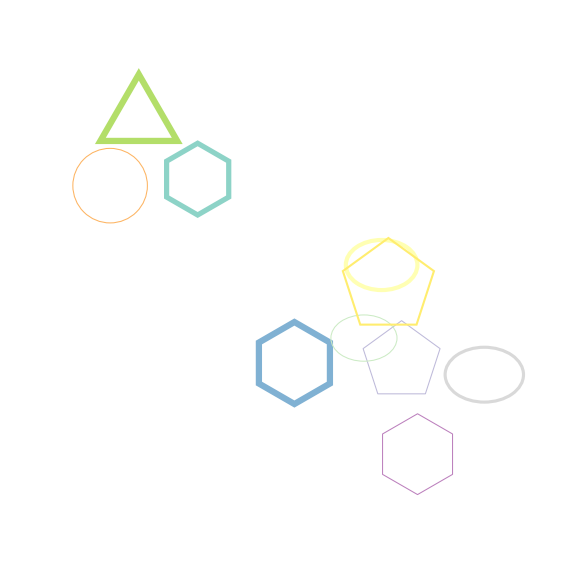[{"shape": "hexagon", "thickness": 2.5, "radius": 0.31, "center": [0.342, 0.689]}, {"shape": "oval", "thickness": 2, "radius": 0.31, "center": [0.661, 0.54]}, {"shape": "pentagon", "thickness": 0.5, "radius": 0.35, "center": [0.695, 0.374]}, {"shape": "hexagon", "thickness": 3, "radius": 0.36, "center": [0.51, 0.371]}, {"shape": "circle", "thickness": 0.5, "radius": 0.32, "center": [0.191, 0.678]}, {"shape": "triangle", "thickness": 3, "radius": 0.38, "center": [0.24, 0.794]}, {"shape": "oval", "thickness": 1.5, "radius": 0.34, "center": [0.839, 0.35]}, {"shape": "hexagon", "thickness": 0.5, "radius": 0.35, "center": [0.723, 0.213]}, {"shape": "oval", "thickness": 0.5, "radius": 0.29, "center": [0.63, 0.414]}, {"shape": "pentagon", "thickness": 1, "radius": 0.41, "center": [0.673, 0.504]}]